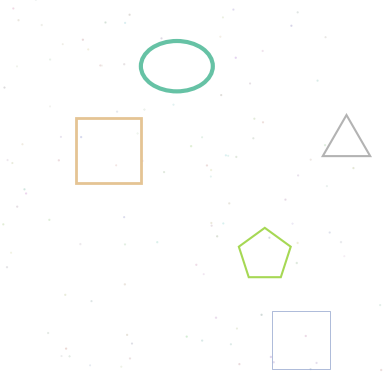[{"shape": "oval", "thickness": 3, "radius": 0.47, "center": [0.459, 0.828]}, {"shape": "square", "thickness": 0.5, "radius": 0.38, "center": [0.783, 0.118]}, {"shape": "pentagon", "thickness": 1.5, "radius": 0.35, "center": [0.688, 0.337]}, {"shape": "square", "thickness": 2, "radius": 0.42, "center": [0.281, 0.609]}, {"shape": "triangle", "thickness": 1.5, "radius": 0.36, "center": [0.9, 0.63]}]